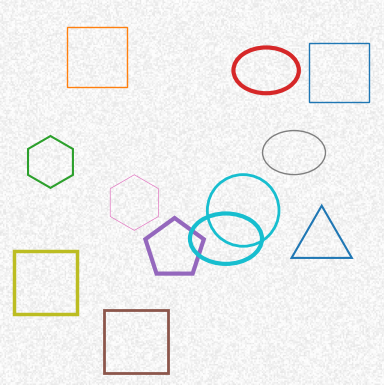[{"shape": "square", "thickness": 1, "radius": 0.39, "center": [0.88, 0.812]}, {"shape": "triangle", "thickness": 1.5, "radius": 0.45, "center": [0.836, 0.375]}, {"shape": "square", "thickness": 1, "radius": 0.39, "center": [0.251, 0.852]}, {"shape": "hexagon", "thickness": 1.5, "radius": 0.34, "center": [0.131, 0.579]}, {"shape": "oval", "thickness": 3, "radius": 0.42, "center": [0.691, 0.817]}, {"shape": "pentagon", "thickness": 3, "radius": 0.4, "center": [0.453, 0.354]}, {"shape": "square", "thickness": 2, "radius": 0.41, "center": [0.354, 0.113]}, {"shape": "hexagon", "thickness": 0.5, "radius": 0.36, "center": [0.349, 0.474]}, {"shape": "oval", "thickness": 1, "radius": 0.41, "center": [0.764, 0.604]}, {"shape": "square", "thickness": 2.5, "radius": 0.41, "center": [0.117, 0.266]}, {"shape": "circle", "thickness": 2, "radius": 0.47, "center": [0.632, 0.453]}, {"shape": "oval", "thickness": 3, "radius": 0.47, "center": [0.587, 0.38]}]